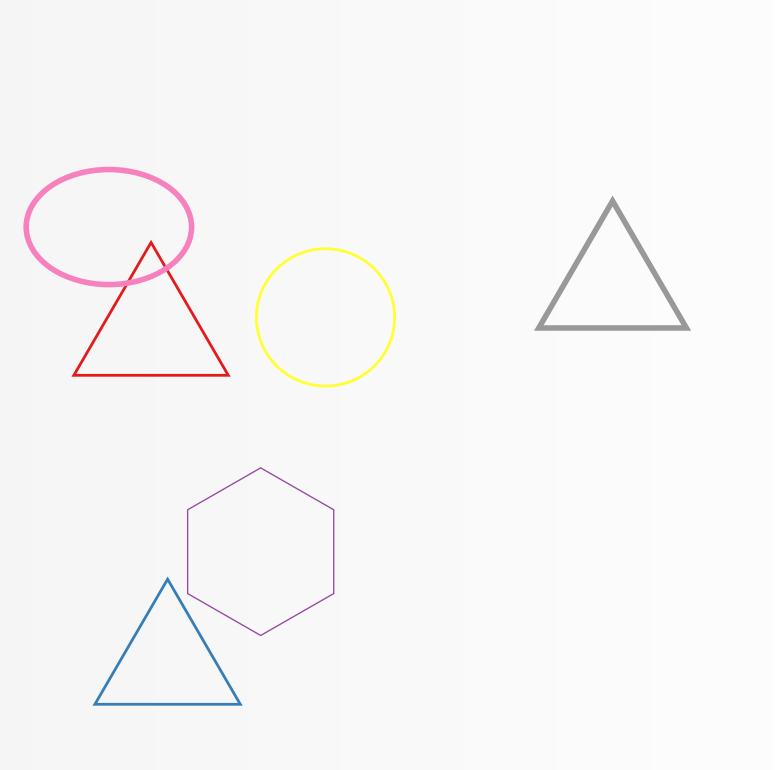[{"shape": "triangle", "thickness": 1, "radius": 0.58, "center": [0.195, 0.57]}, {"shape": "triangle", "thickness": 1, "radius": 0.54, "center": [0.216, 0.139]}, {"shape": "hexagon", "thickness": 0.5, "radius": 0.54, "center": [0.336, 0.284]}, {"shape": "circle", "thickness": 1, "radius": 0.45, "center": [0.42, 0.588]}, {"shape": "oval", "thickness": 2, "radius": 0.53, "center": [0.14, 0.705]}, {"shape": "triangle", "thickness": 2, "radius": 0.55, "center": [0.79, 0.629]}]